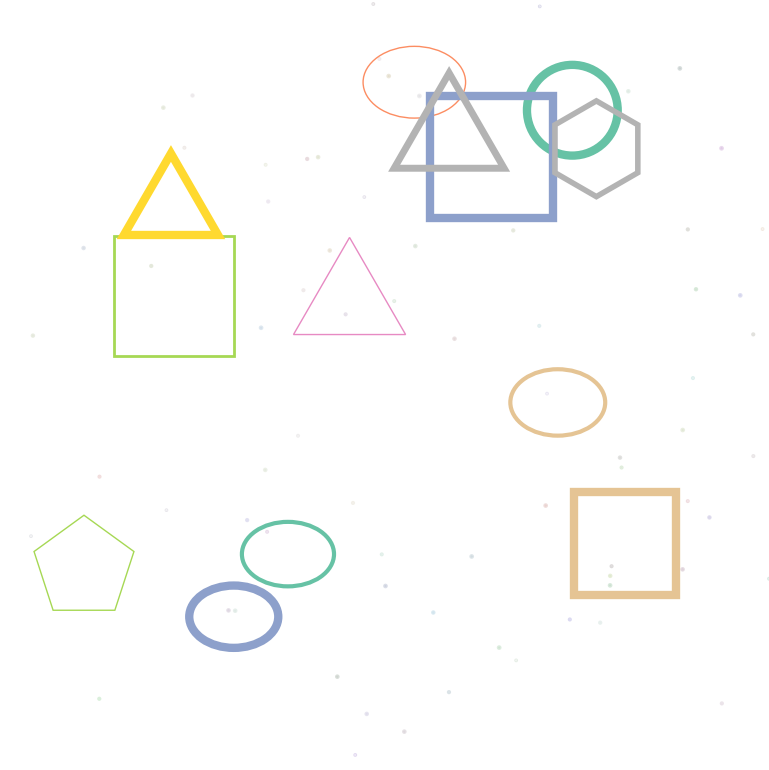[{"shape": "circle", "thickness": 3, "radius": 0.29, "center": [0.743, 0.857]}, {"shape": "oval", "thickness": 1.5, "radius": 0.3, "center": [0.374, 0.28]}, {"shape": "oval", "thickness": 0.5, "radius": 0.33, "center": [0.538, 0.893]}, {"shape": "oval", "thickness": 3, "radius": 0.29, "center": [0.304, 0.199]}, {"shape": "square", "thickness": 3, "radius": 0.4, "center": [0.638, 0.796]}, {"shape": "triangle", "thickness": 0.5, "radius": 0.42, "center": [0.454, 0.608]}, {"shape": "square", "thickness": 1, "radius": 0.39, "center": [0.226, 0.615]}, {"shape": "pentagon", "thickness": 0.5, "radius": 0.34, "center": [0.109, 0.263]}, {"shape": "triangle", "thickness": 3, "radius": 0.35, "center": [0.222, 0.73]}, {"shape": "oval", "thickness": 1.5, "radius": 0.31, "center": [0.724, 0.477]}, {"shape": "square", "thickness": 3, "radius": 0.33, "center": [0.811, 0.294]}, {"shape": "hexagon", "thickness": 2, "radius": 0.31, "center": [0.775, 0.807]}, {"shape": "triangle", "thickness": 2.5, "radius": 0.41, "center": [0.583, 0.823]}]